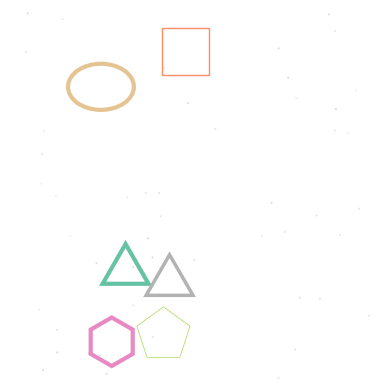[{"shape": "triangle", "thickness": 3, "radius": 0.34, "center": [0.326, 0.297]}, {"shape": "square", "thickness": 1, "radius": 0.3, "center": [0.481, 0.866]}, {"shape": "hexagon", "thickness": 3, "radius": 0.32, "center": [0.29, 0.112]}, {"shape": "pentagon", "thickness": 0.5, "radius": 0.36, "center": [0.424, 0.13]}, {"shape": "oval", "thickness": 3, "radius": 0.43, "center": [0.262, 0.775]}, {"shape": "triangle", "thickness": 2.5, "radius": 0.35, "center": [0.44, 0.268]}]